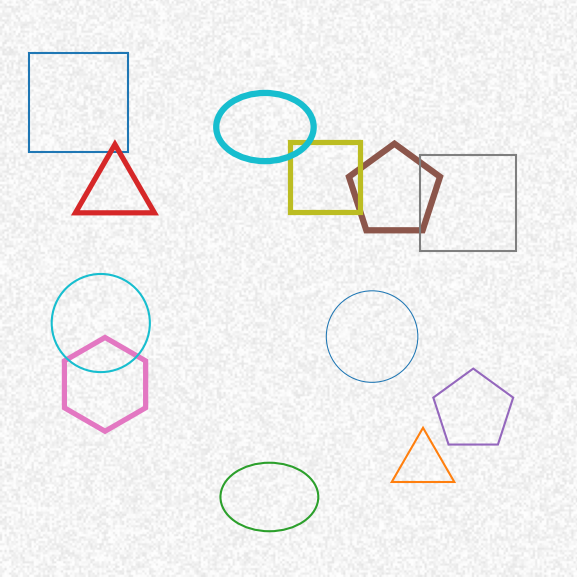[{"shape": "square", "thickness": 1, "radius": 0.43, "center": [0.136, 0.822]}, {"shape": "circle", "thickness": 0.5, "radius": 0.4, "center": [0.644, 0.416]}, {"shape": "triangle", "thickness": 1, "radius": 0.31, "center": [0.733, 0.196]}, {"shape": "oval", "thickness": 1, "radius": 0.42, "center": [0.466, 0.139]}, {"shape": "triangle", "thickness": 2.5, "radius": 0.39, "center": [0.199, 0.67]}, {"shape": "pentagon", "thickness": 1, "radius": 0.36, "center": [0.819, 0.288]}, {"shape": "pentagon", "thickness": 3, "radius": 0.41, "center": [0.683, 0.667]}, {"shape": "hexagon", "thickness": 2.5, "radius": 0.41, "center": [0.182, 0.334]}, {"shape": "square", "thickness": 1, "radius": 0.42, "center": [0.81, 0.648]}, {"shape": "square", "thickness": 2.5, "radius": 0.31, "center": [0.563, 0.693]}, {"shape": "circle", "thickness": 1, "radius": 0.42, "center": [0.174, 0.44]}, {"shape": "oval", "thickness": 3, "radius": 0.42, "center": [0.459, 0.779]}]